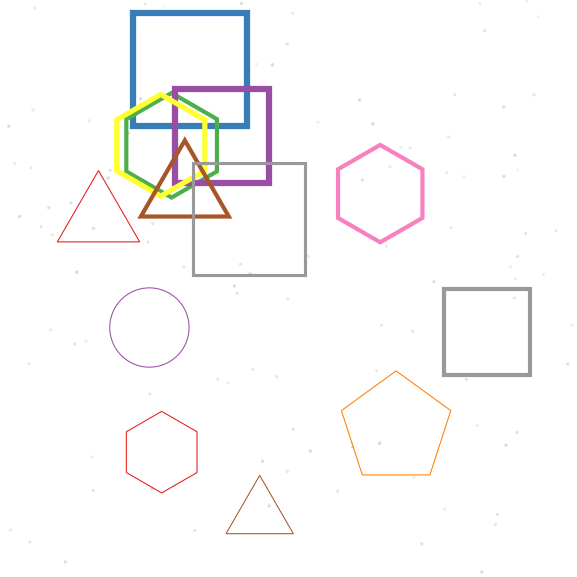[{"shape": "hexagon", "thickness": 0.5, "radius": 0.35, "center": [0.28, 0.216]}, {"shape": "triangle", "thickness": 0.5, "radius": 0.41, "center": [0.171, 0.621]}, {"shape": "square", "thickness": 3, "radius": 0.49, "center": [0.329, 0.879]}, {"shape": "hexagon", "thickness": 2, "radius": 0.45, "center": [0.297, 0.748]}, {"shape": "circle", "thickness": 0.5, "radius": 0.34, "center": [0.259, 0.432]}, {"shape": "square", "thickness": 3, "radius": 0.41, "center": [0.385, 0.764]}, {"shape": "pentagon", "thickness": 0.5, "radius": 0.5, "center": [0.686, 0.257]}, {"shape": "hexagon", "thickness": 2.5, "radius": 0.44, "center": [0.278, 0.748]}, {"shape": "triangle", "thickness": 2, "radius": 0.44, "center": [0.32, 0.668]}, {"shape": "triangle", "thickness": 0.5, "radius": 0.34, "center": [0.45, 0.109]}, {"shape": "hexagon", "thickness": 2, "radius": 0.42, "center": [0.658, 0.664]}, {"shape": "square", "thickness": 2, "radius": 0.37, "center": [0.843, 0.424]}, {"shape": "square", "thickness": 1.5, "radius": 0.48, "center": [0.432, 0.62]}]